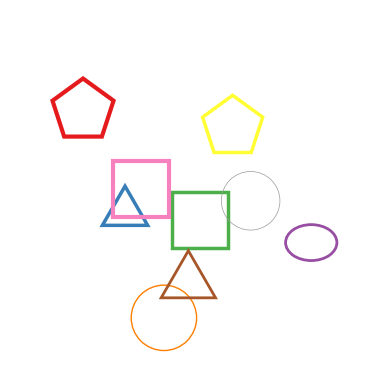[{"shape": "pentagon", "thickness": 3, "radius": 0.42, "center": [0.216, 0.713]}, {"shape": "triangle", "thickness": 2.5, "radius": 0.34, "center": [0.325, 0.449]}, {"shape": "square", "thickness": 2.5, "radius": 0.36, "center": [0.521, 0.429]}, {"shape": "oval", "thickness": 2, "radius": 0.33, "center": [0.808, 0.37]}, {"shape": "circle", "thickness": 1, "radius": 0.42, "center": [0.426, 0.174]}, {"shape": "pentagon", "thickness": 2.5, "radius": 0.41, "center": [0.604, 0.67]}, {"shape": "triangle", "thickness": 2, "radius": 0.41, "center": [0.489, 0.267]}, {"shape": "square", "thickness": 3, "radius": 0.37, "center": [0.365, 0.509]}, {"shape": "circle", "thickness": 0.5, "radius": 0.38, "center": [0.651, 0.479]}]